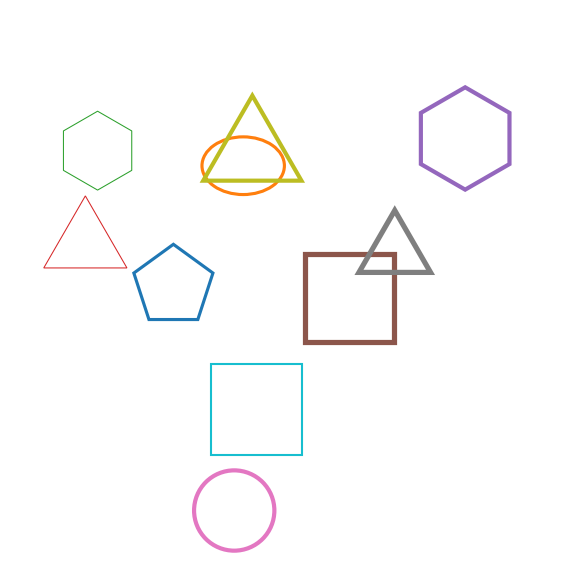[{"shape": "pentagon", "thickness": 1.5, "radius": 0.36, "center": [0.3, 0.504]}, {"shape": "oval", "thickness": 1.5, "radius": 0.36, "center": [0.421, 0.712]}, {"shape": "hexagon", "thickness": 0.5, "radius": 0.34, "center": [0.169, 0.738]}, {"shape": "triangle", "thickness": 0.5, "radius": 0.42, "center": [0.148, 0.577]}, {"shape": "hexagon", "thickness": 2, "radius": 0.44, "center": [0.805, 0.759]}, {"shape": "square", "thickness": 2.5, "radius": 0.38, "center": [0.605, 0.483]}, {"shape": "circle", "thickness": 2, "radius": 0.35, "center": [0.406, 0.115]}, {"shape": "triangle", "thickness": 2.5, "radius": 0.36, "center": [0.684, 0.563]}, {"shape": "triangle", "thickness": 2, "radius": 0.49, "center": [0.437, 0.735]}, {"shape": "square", "thickness": 1, "radius": 0.39, "center": [0.444, 0.29]}]